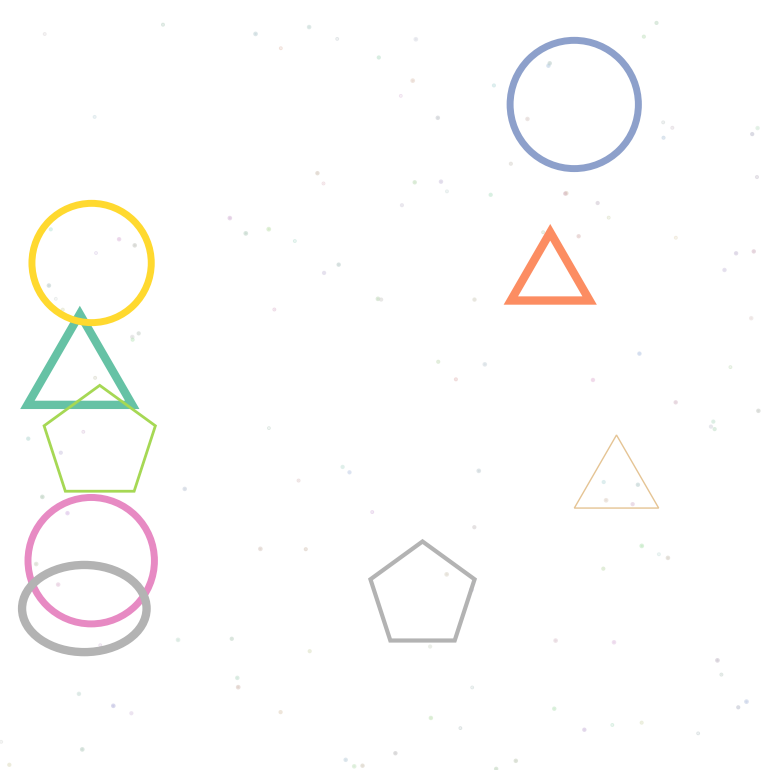[{"shape": "triangle", "thickness": 3, "radius": 0.39, "center": [0.104, 0.513]}, {"shape": "triangle", "thickness": 3, "radius": 0.3, "center": [0.715, 0.639]}, {"shape": "circle", "thickness": 2.5, "radius": 0.42, "center": [0.746, 0.864]}, {"shape": "circle", "thickness": 2.5, "radius": 0.41, "center": [0.118, 0.272]}, {"shape": "pentagon", "thickness": 1, "radius": 0.38, "center": [0.13, 0.424]}, {"shape": "circle", "thickness": 2.5, "radius": 0.39, "center": [0.119, 0.658]}, {"shape": "triangle", "thickness": 0.5, "radius": 0.32, "center": [0.801, 0.372]}, {"shape": "oval", "thickness": 3, "radius": 0.4, "center": [0.11, 0.21]}, {"shape": "pentagon", "thickness": 1.5, "radius": 0.36, "center": [0.549, 0.226]}]